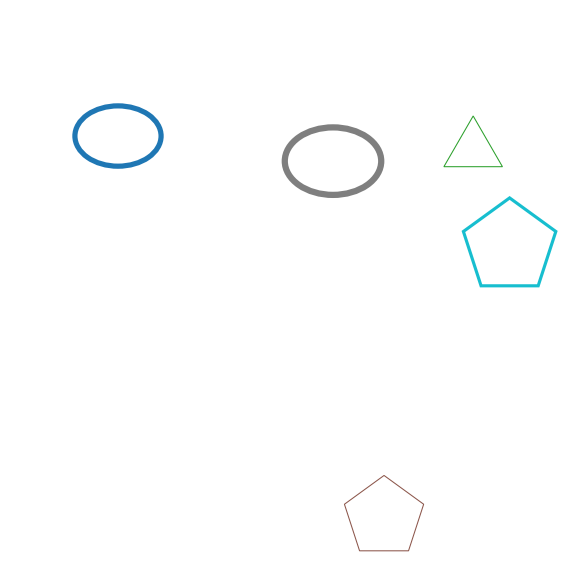[{"shape": "oval", "thickness": 2.5, "radius": 0.37, "center": [0.204, 0.764]}, {"shape": "triangle", "thickness": 0.5, "radius": 0.29, "center": [0.819, 0.74]}, {"shape": "pentagon", "thickness": 0.5, "radius": 0.36, "center": [0.665, 0.104]}, {"shape": "oval", "thickness": 3, "radius": 0.42, "center": [0.577, 0.72]}, {"shape": "pentagon", "thickness": 1.5, "radius": 0.42, "center": [0.882, 0.572]}]